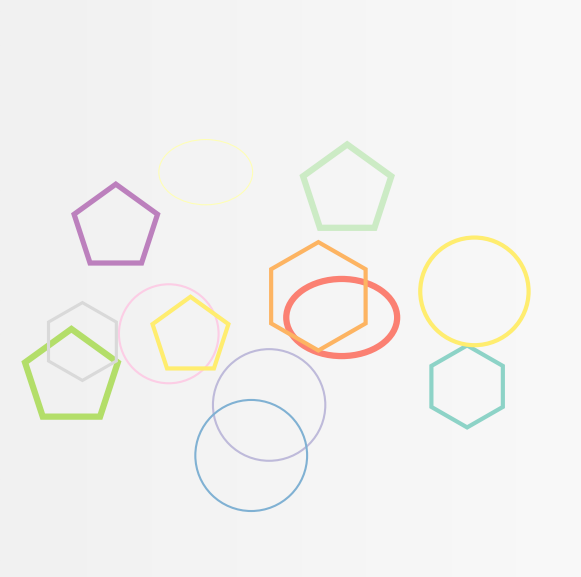[{"shape": "hexagon", "thickness": 2, "radius": 0.35, "center": [0.804, 0.33]}, {"shape": "oval", "thickness": 0.5, "radius": 0.4, "center": [0.354, 0.701]}, {"shape": "circle", "thickness": 1, "radius": 0.48, "center": [0.463, 0.298]}, {"shape": "oval", "thickness": 3, "radius": 0.48, "center": [0.588, 0.449]}, {"shape": "circle", "thickness": 1, "radius": 0.48, "center": [0.432, 0.21]}, {"shape": "hexagon", "thickness": 2, "radius": 0.47, "center": [0.548, 0.486]}, {"shape": "pentagon", "thickness": 3, "radius": 0.42, "center": [0.123, 0.346]}, {"shape": "circle", "thickness": 1, "radius": 0.43, "center": [0.29, 0.421]}, {"shape": "hexagon", "thickness": 1.5, "radius": 0.34, "center": [0.142, 0.408]}, {"shape": "pentagon", "thickness": 2.5, "radius": 0.38, "center": [0.199, 0.605]}, {"shape": "pentagon", "thickness": 3, "radius": 0.4, "center": [0.597, 0.669]}, {"shape": "circle", "thickness": 2, "radius": 0.47, "center": [0.816, 0.495]}, {"shape": "pentagon", "thickness": 2, "radius": 0.34, "center": [0.328, 0.417]}]